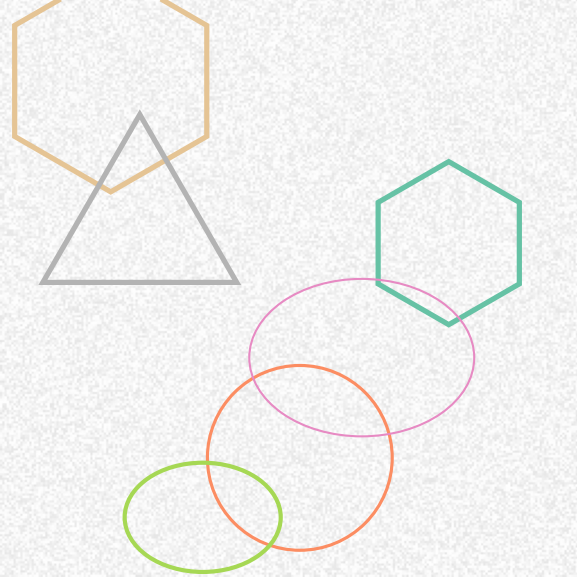[{"shape": "hexagon", "thickness": 2.5, "radius": 0.71, "center": [0.777, 0.578]}, {"shape": "circle", "thickness": 1.5, "radius": 0.8, "center": [0.519, 0.206]}, {"shape": "oval", "thickness": 1, "radius": 0.97, "center": [0.626, 0.38]}, {"shape": "oval", "thickness": 2, "radius": 0.68, "center": [0.351, 0.103]}, {"shape": "hexagon", "thickness": 2.5, "radius": 0.96, "center": [0.192, 0.859]}, {"shape": "triangle", "thickness": 2.5, "radius": 0.97, "center": [0.242, 0.607]}]